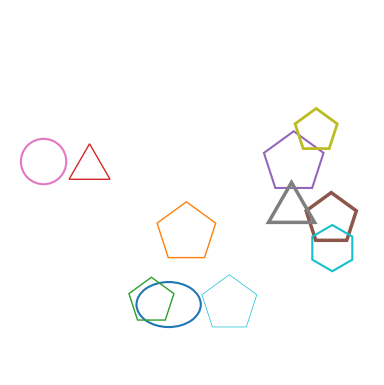[{"shape": "oval", "thickness": 1.5, "radius": 0.42, "center": [0.438, 0.209]}, {"shape": "pentagon", "thickness": 1, "radius": 0.4, "center": [0.484, 0.396]}, {"shape": "pentagon", "thickness": 1, "radius": 0.31, "center": [0.393, 0.218]}, {"shape": "triangle", "thickness": 1, "radius": 0.31, "center": [0.233, 0.565]}, {"shape": "pentagon", "thickness": 1.5, "radius": 0.41, "center": [0.763, 0.578]}, {"shape": "pentagon", "thickness": 2.5, "radius": 0.34, "center": [0.86, 0.431]}, {"shape": "circle", "thickness": 1.5, "radius": 0.29, "center": [0.113, 0.58]}, {"shape": "triangle", "thickness": 2.5, "radius": 0.35, "center": [0.757, 0.457]}, {"shape": "pentagon", "thickness": 2, "radius": 0.29, "center": [0.821, 0.661]}, {"shape": "hexagon", "thickness": 1.5, "radius": 0.3, "center": [0.863, 0.356]}, {"shape": "pentagon", "thickness": 0.5, "radius": 0.38, "center": [0.596, 0.211]}]